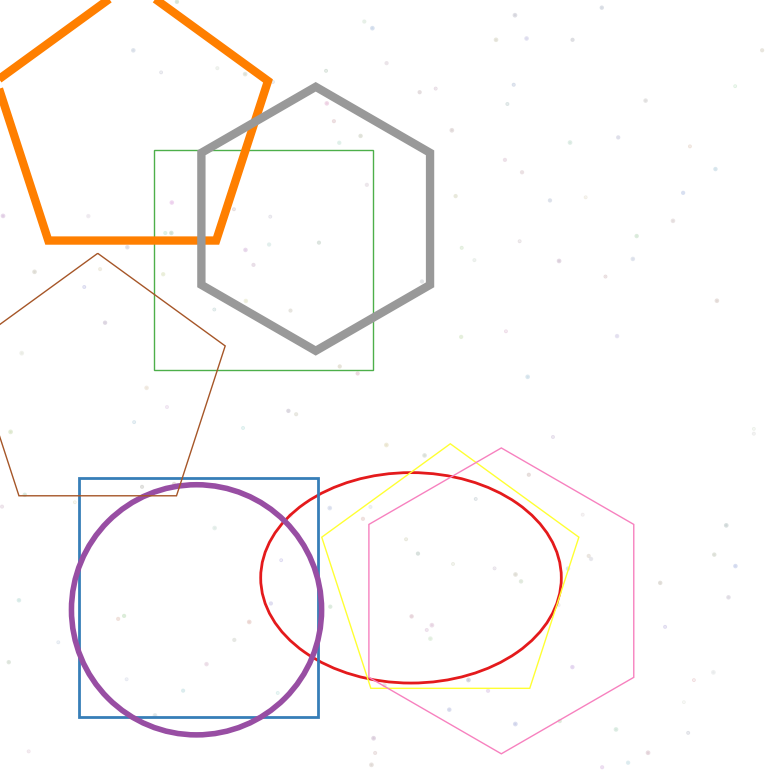[{"shape": "oval", "thickness": 1, "radius": 0.98, "center": [0.534, 0.25]}, {"shape": "square", "thickness": 1, "radius": 0.78, "center": [0.258, 0.224]}, {"shape": "square", "thickness": 0.5, "radius": 0.71, "center": [0.342, 0.662]}, {"shape": "circle", "thickness": 2, "radius": 0.81, "center": [0.255, 0.208]}, {"shape": "pentagon", "thickness": 3, "radius": 0.93, "center": [0.172, 0.838]}, {"shape": "pentagon", "thickness": 0.5, "radius": 0.88, "center": [0.585, 0.248]}, {"shape": "pentagon", "thickness": 0.5, "radius": 0.87, "center": [0.127, 0.497]}, {"shape": "hexagon", "thickness": 0.5, "radius": 0.99, "center": [0.651, 0.22]}, {"shape": "hexagon", "thickness": 3, "radius": 0.86, "center": [0.41, 0.716]}]